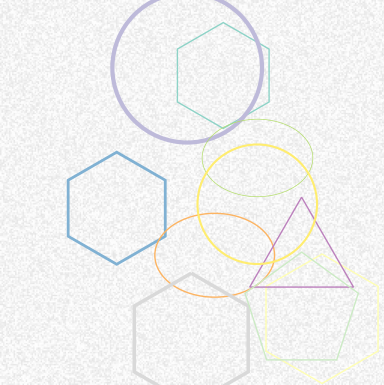[{"shape": "hexagon", "thickness": 1, "radius": 0.69, "center": [0.58, 0.804]}, {"shape": "hexagon", "thickness": 1, "radius": 0.84, "center": [0.836, 0.172]}, {"shape": "circle", "thickness": 3, "radius": 0.97, "center": [0.486, 0.824]}, {"shape": "hexagon", "thickness": 2, "radius": 0.73, "center": [0.303, 0.459]}, {"shape": "oval", "thickness": 1, "radius": 0.78, "center": [0.558, 0.337]}, {"shape": "oval", "thickness": 0.5, "radius": 0.72, "center": [0.669, 0.59]}, {"shape": "hexagon", "thickness": 2.5, "radius": 0.85, "center": [0.497, 0.12]}, {"shape": "triangle", "thickness": 1, "radius": 0.78, "center": [0.783, 0.332]}, {"shape": "pentagon", "thickness": 1, "radius": 0.77, "center": [0.784, 0.19]}, {"shape": "circle", "thickness": 1.5, "radius": 0.78, "center": [0.668, 0.469]}]